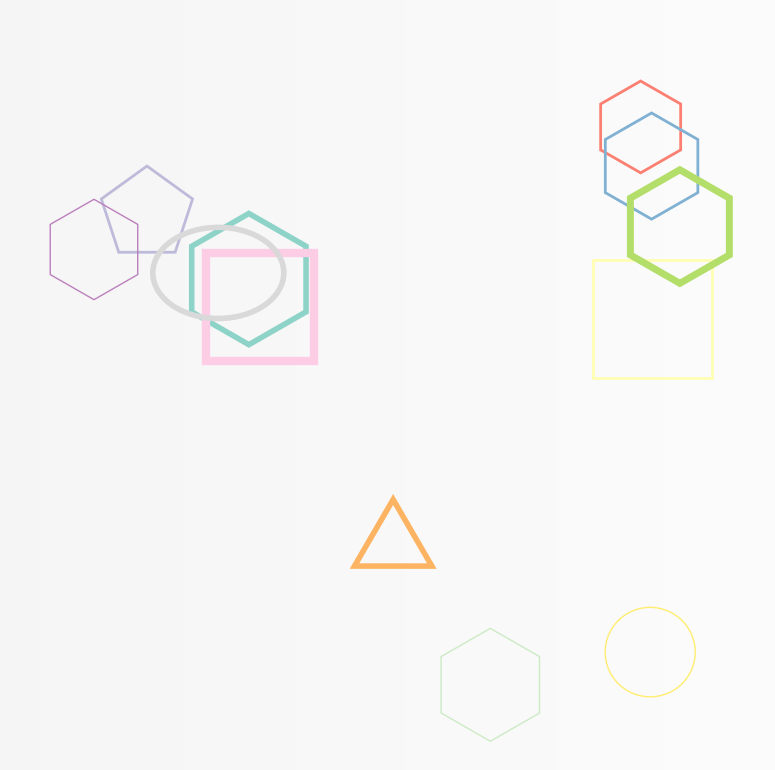[{"shape": "hexagon", "thickness": 2, "radius": 0.43, "center": [0.321, 0.638]}, {"shape": "square", "thickness": 1, "radius": 0.38, "center": [0.842, 0.586]}, {"shape": "pentagon", "thickness": 1, "radius": 0.31, "center": [0.19, 0.722]}, {"shape": "hexagon", "thickness": 1, "radius": 0.3, "center": [0.827, 0.835]}, {"shape": "hexagon", "thickness": 1, "radius": 0.34, "center": [0.841, 0.784]}, {"shape": "triangle", "thickness": 2, "radius": 0.29, "center": [0.507, 0.294]}, {"shape": "hexagon", "thickness": 2.5, "radius": 0.37, "center": [0.877, 0.706]}, {"shape": "square", "thickness": 3, "radius": 0.35, "center": [0.335, 0.602]}, {"shape": "oval", "thickness": 2, "radius": 0.42, "center": [0.282, 0.646]}, {"shape": "hexagon", "thickness": 0.5, "radius": 0.33, "center": [0.121, 0.676]}, {"shape": "hexagon", "thickness": 0.5, "radius": 0.37, "center": [0.633, 0.111]}, {"shape": "circle", "thickness": 0.5, "radius": 0.29, "center": [0.839, 0.153]}]